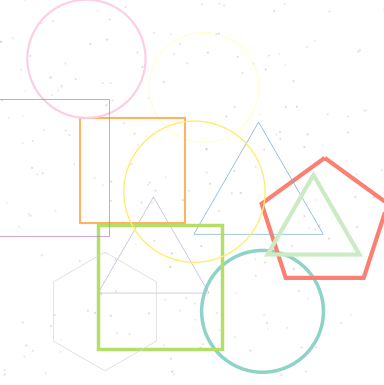[{"shape": "circle", "thickness": 2.5, "radius": 0.79, "center": [0.682, 0.191]}, {"shape": "circle", "thickness": 0.5, "radius": 0.71, "center": [0.53, 0.773]}, {"shape": "triangle", "thickness": 0.5, "radius": 0.83, "center": [0.399, 0.322]}, {"shape": "pentagon", "thickness": 3, "radius": 0.86, "center": [0.843, 0.418]}, {"shape": "triangle", "thickness": 0.5, "radius": 0.97, "center": [0.672, 0.489]}, {"shape": "square", "thickness": 1.5, "radius": 0.68, "center": [0.345, 0.556]}, {"shape": "square", "thickness": 2.5, "radius": 0.8, "center": [0.416, 0.255]}, {"shape": "circle", "thickness": 1.5, "radius": 0.77, "center": [0.225, 0.847]}, {"shape": "hexagon", "thickness": 0.5, "radius": 0.77, "center": [0.273, 0.191]}, {"shape": "square", "thickness": 0.5, "radius": 0.89, "center": [0.105, 0.565]}, {"shape": "triangle", "thickness": 3, "radius": 0.69, "center": [0.814, 0.408]}, {"shape": "circle", "thickness": 1, "radius": 0.92, "center": [0.505, 0.502]}]